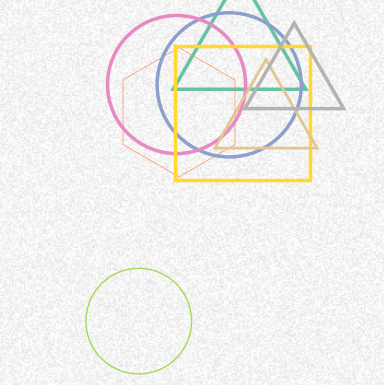[{"shape": "triangle", "thickness": 2.5, "radius": 0.99, "center": [0.622, 0.868]}, {"shape": "hexagon", "thickness": 0.5, "radius": 0.84, "center": [0.465, 0.709]}, {"shape": "circle", "thickness": 2.5, "radius": 0.94, "center": [0.595, 0.78]}, {"shape": "circle", "thickness": 2.5, "radius": 0.9, "center": [0.459, 0.78]}, {"shape": "circle", "thickness": 1, "radius": 0.69, "center": [0.36, 0.166]}, {"shape": "square", "thickness": 2.5, "radius": 0.87, "center": [0.629, 0.706]}, {"shape": "triangle", "thickness": 2, "radius": 0.77, "center": [0.691, 0.692]}, {"shape": "triangle", "thickness": 2.5, "radius": 0.74, "center": [0.764, 0.792]}]